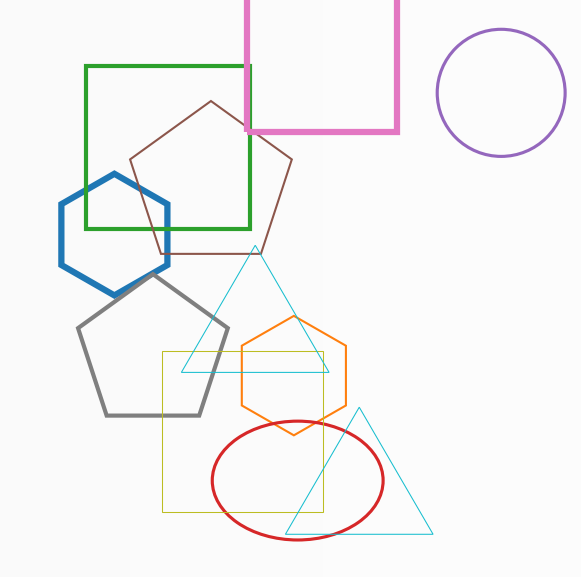[{"shape": "hexagon", "thickness": 3, "radius": 0.53, "center": [0.197, 0.593]}, {"shape": "hexagon", "thickness": 1, "radius": 0.52, "center": [0.506, 0.349]}, {"shape": "square", "thickness": 2, "radius": 0.71, "center": [0.29, 0.744]}, {"shape": "oval", "thickness": 1.5, "radius": 0.73, "center": [0.512, 0.167]}, {"shape": "circle", "thickness": 1.5, "radius": 0.55, "center": [0.862, 0.838]}, {"shape": "pentagon", "thickness": 1, "radius": 0.73, "center": [0.363, 0.678]}, {"shape": "square", "thickness": 3, "radius": 0.64, "center": [0.554, 0.899]}, {"shape": "pentagon", "thickness": 2, "radius": 0.68, "center": [0.263, 0.389]}, {"shape": "square", "thickness": 0.5, "radius": 0.69, "center": [0.418, 0.252]}, {"shape": "triangle", "thickness": 0.5, "radius": 0.73, "center": [0.618, 0.147]}, {"shape": "triangle", "thickness": 0.5, "radius": 0.73, "center": [0.439, 0.428]}]